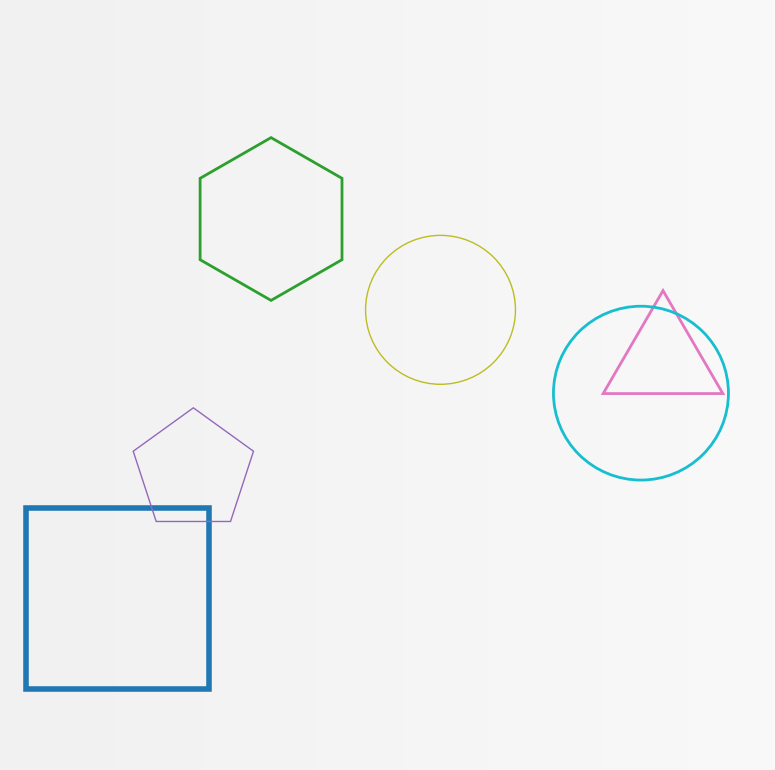[{"shape": "square", "thickness": 2, "radius": 0.59, "center": [0.151, 0.223]}, {"shape": "hexagon", "thickness": 1, "radius": 0.53, "center": [0.35, 0.716]}, {"shape": "pentagon", "thickness": 0.5, "radius": 0.41, "center": [0.249, 0.389]}, {"shape": "triangle", "thickness": 1, "radius": 0.45, "center": [0.856, 0.533]}, {"shape": "circle", "thickness": 0.5, "radius": 0.48, "center": [0.568, 0.598]}, {"shape": "circle", "thickness": 1, "radius": 0.56, "center": [0.827, 0.489]}]